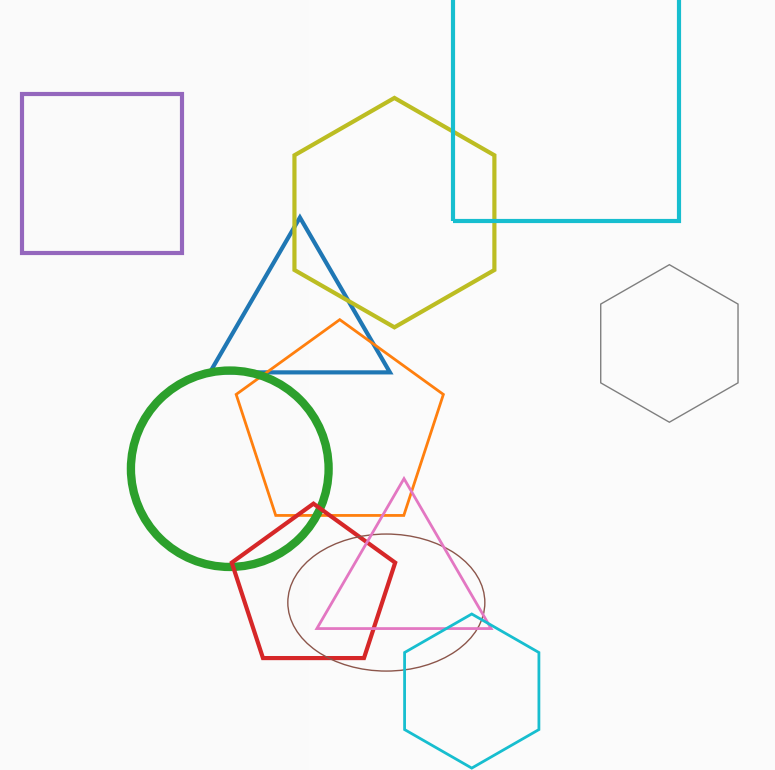[{"shape": "triangle", "thickness": 1.5, "radius": 0.67, "center": [0.387, 0.583]}, {"shape": "pentagon", "thickness": 1, "radius": 0.7, "center": [0.438, 0.444]}, {"shape": "circle", "thickness": 3, "radius": 0.64, "center": [0.296, 0.391]}, {"shape": "pentagon", "thickness": 1.5, "radius": 0.55, "center": [0.404, 0.235]}, {"shape": "square", "thickness": 1.5, "radius": 0.52, "center": [0.131, 0.775]}, {"shape": "oval", "thickness": 0.5, "radius": 0.64, "center": [0.498, 0.217]}, {"shape": "triangle", "thickness": 1, "radius": 0.65, "center": [0.521, 0.249]}, {"shape": "hexagon", "thickness": 0.5, "radius": 0.51, "center": [0.864, 0.554]}, {"shape": "hexagon", "thickness": 1.5, "radius": 0.74, "center": [0.509, 0.724]}, {"shape": "hexagon", "thickness": 1, "radius": 0.5, "center": [0.609, 0.103]}, {"shape": "square", "thickness": 1.5, "radius": 0.73, "center": [0.73, 0.858]}]